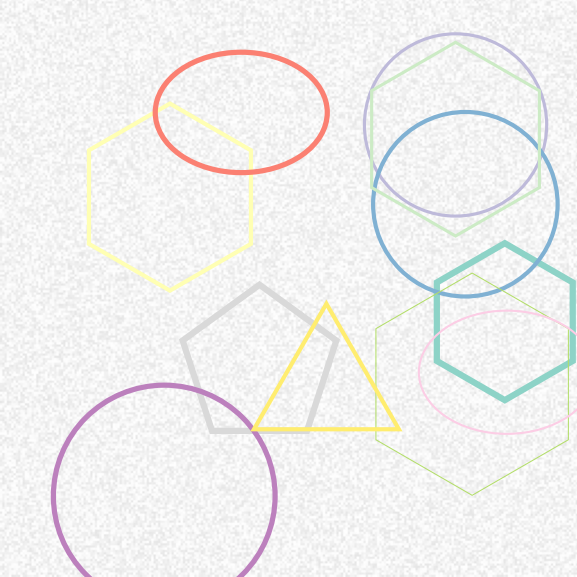[{"shape": "hexagon", "thickness": 3, "radius": 0.68, "center": [0.874, 0.442]}, {"shape": "hexagon", "thickness": 2, "radius": 0.81, "center": [0.294, 0.658]}, {"shape": "circle", "thickness": 1.5, "radius": 0.79, "center": [0.789, 0.783]}, {"shape": "oval", "thickness": 2.5, "radius": 0.74, "center": [0.418, 0.804]}, {"shape": "circle", "thickness": 2, "radius": 0.8, "center": [0.806, 0.645]}, {"shape": "hexagon", "thickness": 0.5, "radius": 0.96, "center": [0.818, 0.334]}, {"shape": "oval", "thickness": 1, "radius": 0.76, "center": [0.878, 0.355]}, {"shape": "pentagon", "thickness": 3, "radius": 0.7, "center": [0.449, 0.366]}, {"shape": "circle", "thickness": 2.5, "radius": 0.96, "center": [0.284, 0.14]}, {"shape": "hexagon", "thickness": 1.5, "radius": 0.84, "center": [0.789, 0.758]}, {"shape": "triangle", "thickness": 2, "radius": 0.72, "center": [0.565, 0.328]}]